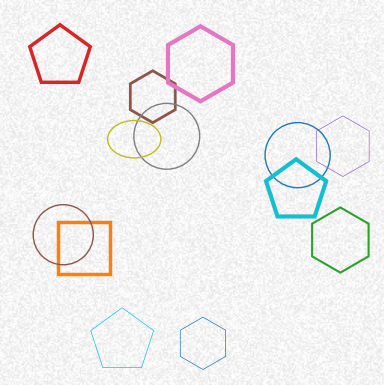[{"shape": "circle", "thickness": 1, "radius": 0.42, "center": [0.773, 0.597]}, {"shape": "hexagon", "thickness": 0.5, "radius": 0.34, "center": [0.527, 0.108]}, {"shape": "square", "thickness": 2.5, "radius": 0.34, "center": [0.217, 0.356]}, {"shape": "hexagon", "thickness": 1.5, "radius": 0.42, "center": [0.884, 0.377]}, {"shape": "pentagon", "thickness": 2.5, "radius": 0.41, "center": [0.156, 0.853]}, {"shape": "hexagon", "thickness": 0.5, "radius": 0.39, "center": [0.891, 0.62]}, {"shape": "circle", "thickness": 1, "radius": 0.39, "center": [0.164, 0.39]}, {"shape": "hexagon", "thickness": 2, "radius": 0.34, "center": [0.397, 0.749]}, {"shape": "hexagon", "thickness": 3, "radius": 0.49, "center": [0.521, 0.834]}, {"shape": "circle", "thickness": 1, "radius": 0.43, "center": [0.433, 0.646]}, {"shape": "oval", "thickness": 1, "radius": 0.35, "center": [0.349, 0.638]}, {"shape": "pentagon", "thickness": 0.5, "radius": 0.43, "center": [0.317, 0.115]}, {"shape": "pentagon", "thickness": 3, "radius": 0.41, "center": [0.769, 0.504]}]